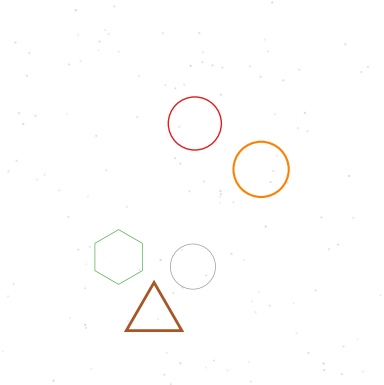[{"shape": "circle", "thickness": 1, "radius": 0.34, "center": [0.506, 0.679]}, {"shape": "hexagon", "thickness": 0.5, "radius": 0.36, "center": [0.308, 0.332]}, {"shape": "circle", "thickness": 1.5, "radius": 0.36, "center": [0.678, 0.56]}, {"shape": "triangle", "thickness": 2, "radius": 0.42, "center": [0.4, 0.183]}, {"shape": "circle", "thickness": 0.5, "radius": 0.29, "center": [0.501, 0.308]}]